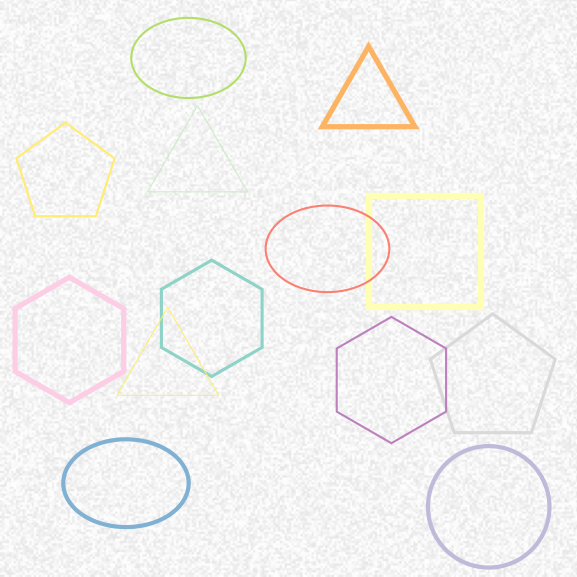[{"shape": "hexagon", "thickness": 1.5, "radius": 0.5, "center": [0.367, 0.448]}, {"shape": "square", "thickness": 3, "radius": 0.48, "center": [0.736, 0.564]}, {"shape": "circle", "thickness": 2, "radius": 0.53, "center": [0.846, 0.122]}, {"shape": "oval", "thickness": 1, "radius": 0.54, "center": [0.567, 0.568]}, {"shape": "oval", "thickness": 2, "radius": 0.54, "center": [0.218, 0.162]}, {"shape": "triangle", "thickness": 2.5, "radius": 0.46, "center": [0.638, 0.826]}, {"shape": "oval", "thickness": 1, "radius": 0.5, "center": [0.326, 0.899]}, {"shape": "hexagon", "thickness": 2.5, "radius": 0.54, "center": [0.12, 0.41]}, {"shape": "pentagon", "thickness": 1.5, "radius": 0.57, "center": [0.853, 0.342]}, {"shape": "hexagon", "thickness": 1, "radius": 0.55, "center": [0.678, 0.341]}, {"shape": "triangle", "thickness": 0.5, "radius": 0.5, "center": [0.342, 0.717]}, {"shape": "triangle", "thickness": 0.5, "radius": 0.51, "center": [0.29, 0.365]}, {"shape": "pentagon", "thickness": 1, "radius": 0.45, "center": [0.113, 0.697]}]